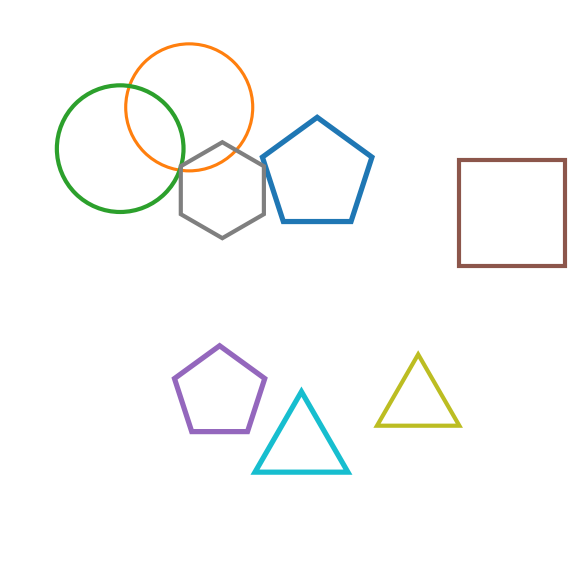[{"shape": "pentagon", "thickness": 2.5, "radius": 0.5, "center": [0.549, 0.696]}, {"shape": "circle", "thickness": 1.5, "radius": 0.55, "center": [0.328, 0.813]}, {"shape": "circle", "thickness": 2, "radius": 0.55, "center": [0.208, 0.742]}, {"shape": "pentagon", "thickness": 2.5, "radius": 0.41, "center": [0.38, 0.318]}, {"shape": "square", "thickness": 2, "radius": 0.46, "center": [0.887, 0.63]}, {"shape": "hexagon", "thickness": 2, "radius": 0.42, "center": [0.385, 0.67]}, {"shape": "triangle", "thickness": 2, "radius": 0.41, "center": [0.724, 0.303]}, {"shape": "triangle", "thickness": 2.5, "radius": 0.46, "center": [0.522, 0.228]}]